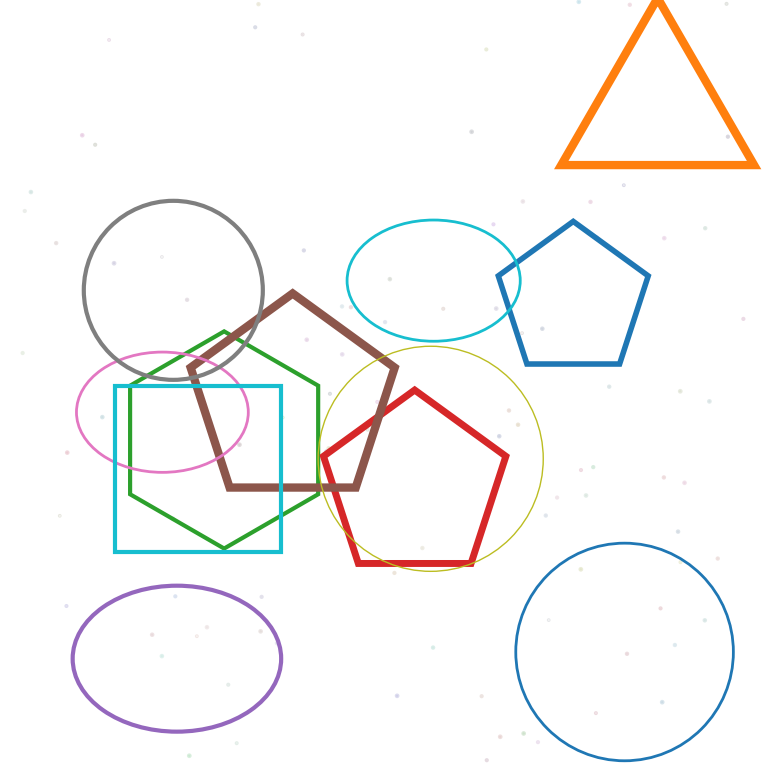[{"shape": "pentagon", "thickness": 2, "radius": 0.51, "center": [0.745, 0.61]}, {"shape": "circle", "thickness": 1, "radius": 0.71, "center": [0.811, 0.153]}, {"shape": "triangle", "thickness": 3, "radius": 0.72, "center": [0.854, 0.858]}, {"shape": "hexagon", "thickness": 1.5, "radius": 0.71, "center": [0.291, 0.429]}, {"shape": "pentagon", "thickness": 2.5, "radius": 0.62, "center": [0.539, 0.369]}, {"shape": "oval", "thickness": 1.5, "radius": 0.68, "center": [0.23, 0.145]}, {"shape": "pentagon", "thickness": 3, "radius": 0.7, "center": [0.38, 0.48]}, {"shape": "oval", "thickness": 1, "radius": 0.56, "center": [0.211, 0.465]}, {"shape": "circle", "thickness": 1.5, "radius": 0.58, "center": [0.225, 0.623]}, {"shape": "circle", "thickness": 0.5, "radius": 0.73, "center": [0.559, 0.404]}, {"shape": "square", "thickness": 1.5, "radius": 0.54, "center": [0.257, 0.391]}, {"shape": "oval", "thickness": 1, "radius": 0.56, "center": [0.563, 0.636]}]